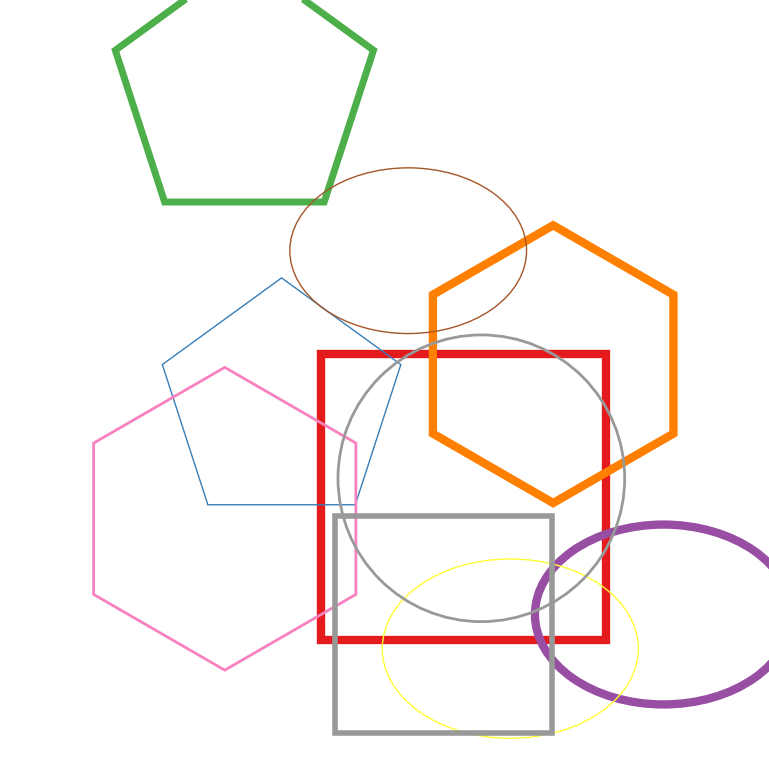[{"shape": "square", "thickness": 3, "radius": 0.93, "center": [0.602, 0.354]}, {"shape": "pentagon", "thickness": 0.5, "radius": 0.81, "center": [0.366, 0.476]}, {"shape": "pentagon", "thickness": 2.5, "radius": 0.88, "center": [0.317, 0.88]}, {"shape": "oval", "thickness": 3, "radius": 0.83, "center": [0.862, 0.202]}, {"shape": "hexagon", "thickness": 3, "radius": 0.9, "center": [0.718, 0.527]}, {"shape": "oval", "thickness": 0.5, "radius": 0.83, "center": [0.663, 0.158]}, {"shape": "oval", "thickness": 0.5, "radius": 0.77, "center": [0.53, 0.674]}, {"shape": "hexagon", "thickness": 1, "radius": 0.98, "center": [0.292, 0.326]}, {"shape": "circle", "thickness": 1, "radius": 0.93, "center": [0.625, 0.379]}, {"shape": "square", "thickness": 2, "radius": 0.7, "center": [0.576, 0.189]}]